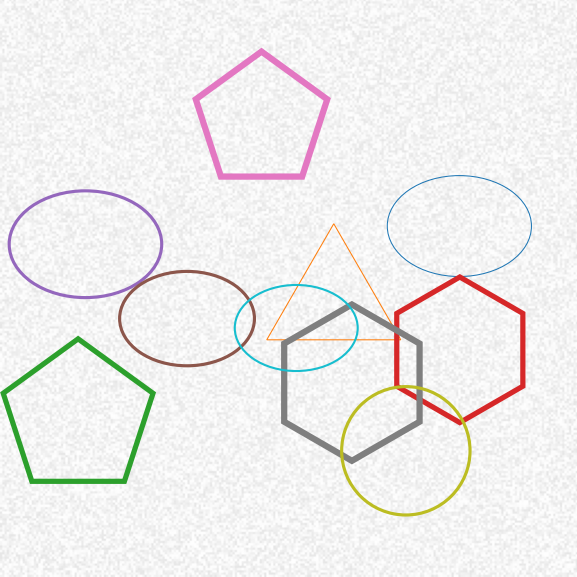[{"shape": "oval", "thickness": 0.5, "radius": 0.62, "center": [0.795, 0.608]}, {"shape": "triangle", "thickness": 0.5, "radius": 0.67, "center": [0.578, 0.478]}, {"shape": "pentagon", "thickness": 2.5, "radius": 0.68, "center": [0.135, 0.276]}, {"shape": "hexagon", "thickness": 2.5, "radius": 0.63, "center": [0.796, 0.393]}, {"shape": "oval", "thickness": 1.5, "radius": 0.66, "center": [0.148, 0.576]}, {"shape": "oval", "thickness": 1.5, "radius": 0.58, "center": [0.324, 0.447]}, {"shape": "pentagon", "thickness": 3, "radius": 0.6, "center": [0.453, 0.79]}, {"shape": "hexagon", "thickness": 3, "radius": 0.68, "center": [0.609, 0.337]}, {"shape": "circle", "thickness": 1.5, "radius": 0.56, "center": [0.703, 0.219]}, {"shape": "oval", "thickness": 1, "radius": 0.53, "center": [0.513, 0.431]}]